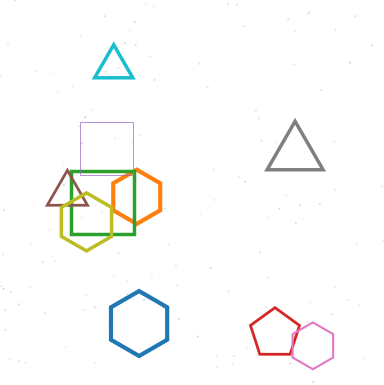[{"shape": "hexagon", "thickness": 3, "radius": 0.42, "center": [0.361, 0.16]}, {"shape": "hexagon", "thickness": 3, "radius": 0.35, "center": [0.355, 0.489]}, {"shape": "square", "thickness": 2.5, "radius": 0.41, "center": [0.267, 0.473]}, {"shape": "pentagon", "thickness": 2, "radius": 0.33, "center": [0.714, 0.134]}, {"shape": "square", "thickness": 0.5, "radius": 0.34, "center": [0.277, 0.614]}, {"shape": "triangle", "thickness": 2, "radius": 0.3, "center": [0.175, 0.497]}, {"shape": "hexagon", "thickness": 1.5, "radius": 0.3, "center": [0.813, 0.102]}, {"shape": "triangle", "thickness": 2.5, "radius": 0.42, "center": [0.766, 0.601]}, {"shape": "hexagon", "thickness": 2.5, "radius": 0.38, "center": [0.225, 0.424]}, {"shape": "triangle", "thickness": 2.5, "radius": 0.29, "center": [0.295, 0.827]}]